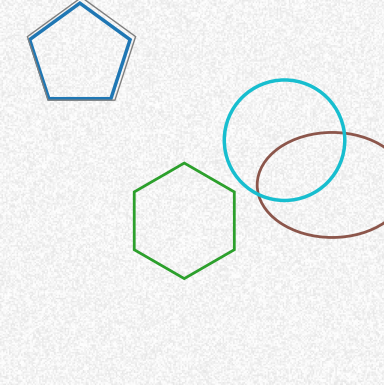[{"shape": "pentagon", "thickness": 2.5, "radius": 0.69, "center": [0.207, 0.855]}, {"shape": "hexagon", "thickness": 2, "radius": 0.75, "center": [0.479, 0.426]}, {"shape": "oval", "thickness": 2, "radius": 0.97, "center": [0.863, 0.52]}, {"shape": "pentagon", "thickness": 1, "radius": 0.74, "center": [0.212, 0.859]}, {"shape": "circle", "thickness": 2.5, "radius": 0.78, "center": [0.739, 0.636]}]